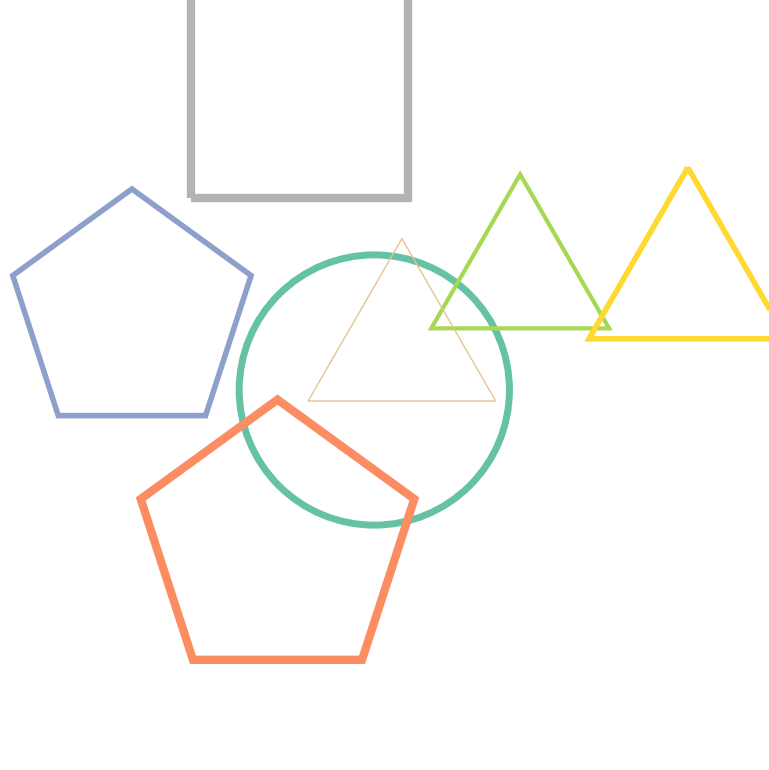[{"shape": "circle", "thickness": 2.5, "radius": 0.88, "center": [0.486, 0.494]}, {"shape": "pentagon", "thickness": 3, "radius": 0.93, "center": [0.36, 0.294]}, {"shape": "pentagon", "thickness": 2, "radius": 0.81, "center": [0.171, 0.592]}, {"shape": "triangle", "thickness": 1.5, "radius": 0.67, "center": [0.676, 0.64]}, {"shape": "triangle", "thickness": 2, "radius": 0.74, "center": [0.893, 0.634]}, {"shape": "triangle", "thickness": 0.5, "radius": 0.7, "center": [0.522, 0.55]}, {"shape": "square", "thickness": 3, "radius": 0.7, "center": [0.389, 0.884]}]